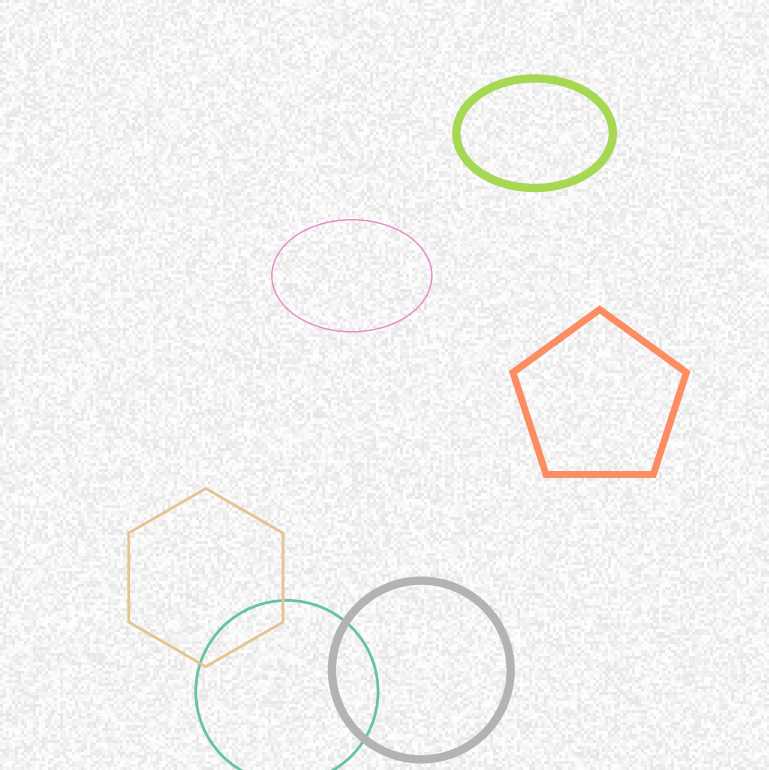[{"shape": "circle", "thickness": 1, "radius": 0.59, "center": [0.373, 0.102]}, {"shape": "pentagon", "thickness": 2.5, "radius": 0.59, "center": [0.779, 0.48]}, {"shape": "oval", "thickness": 0.5, "radius": 0.52, "center": [0.457, 0.642]}, {"shape": "oval", "thickness": 3, "radius": 0.51, "center": [0.694, 0.827]}, {"shape": "hexagon", "thickness": 1, "radius": 0.58, "center": [0.267, 0.25]}, {"shape": "circle", "thickness": 3, "radius": 0.58, "center": [0.547, 0.13]}]